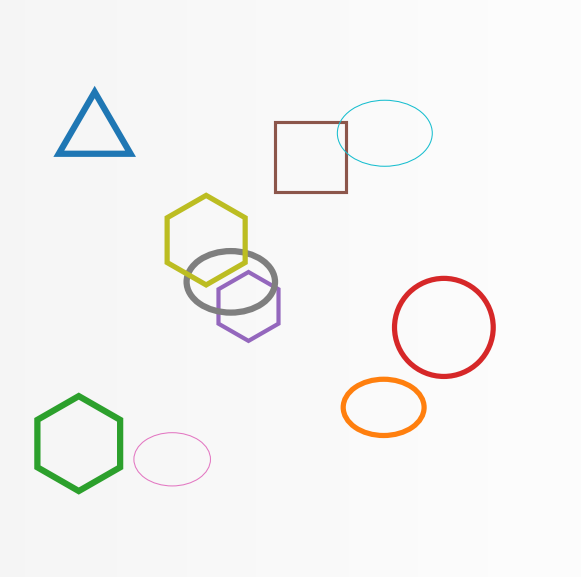[{"shape": "triangle", "thickness": 3, "radius": 0.36, "center": [0.163, 0.769]}, {"shape": "oval", "thickness": 2.5, "radius": 0.35, "center": [0.66, 0.294]}, {"shape": "hexagon", "thickness": 3, "radius": 0.41, "center": [0.136, 0.231]}, {"shape": "circle", "thickness": 2.5, "radius": 0.42, "center": [0.764, 0.432]}, {"shape": "hexagon", "thickness": 2, "radius": 0.3, "center": [0.428, 0.468]}, {"shape": "square", "thickness": 1.5, "radius": 0.31, "center": [0.534, 0.727]}, {"shape": "oval", "thickness": 0.5, "radius": 0.33, "center": [0.296, 0.204]}, {"shape": "oval", "thickness": 3, "radius": 0.38, "center": [0.397, 0.511]}, {"shape": "hexagon", "thickness": 2.5, "radius": 0.39, "center": [0.355, 0.583]}, {"shape": "oval", "thickness": 0.5, "radius": 0.41, "center": [0.662, 0.768]}]